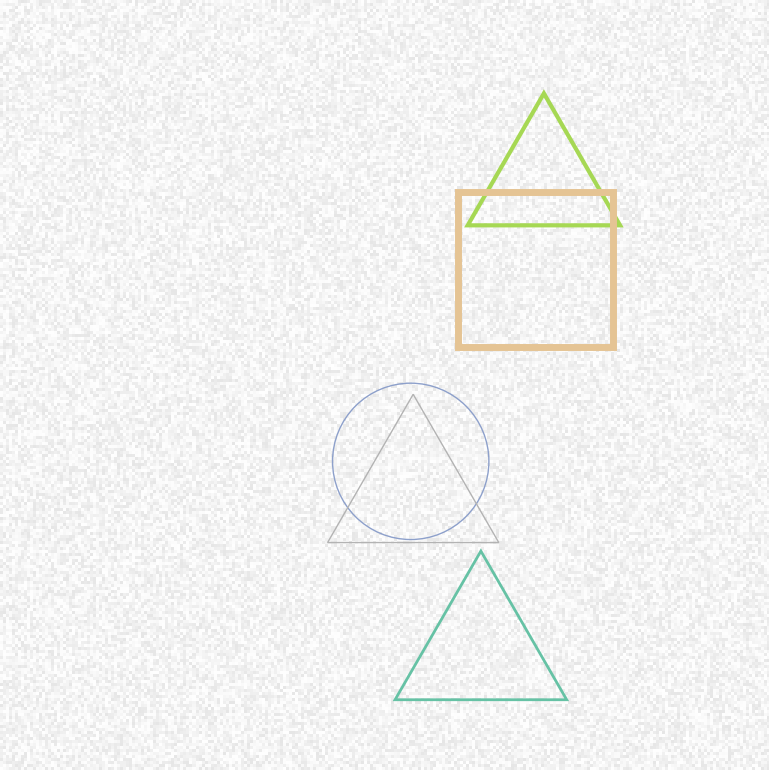[{"shape": "triangle", "thickness": 1, "radius": 0.64, "center": [0.625, 0.156]}, {"shape": "circle", "thickness": 0.5, "radius": 0.51, "center": [0.533, 0.401]}, {"shape": "triangle", "thickness": 1.5, "radius": 0.57, "center": [0.706, 0.764]}, {"shape": "square", "thickness": 2.5, "radius": 0.5, "center": [0.696, 0.65]}, {"shape": "triangle", "thickness": 0.5, "radius": 0.64, "center": [0.537, 0.36]}]